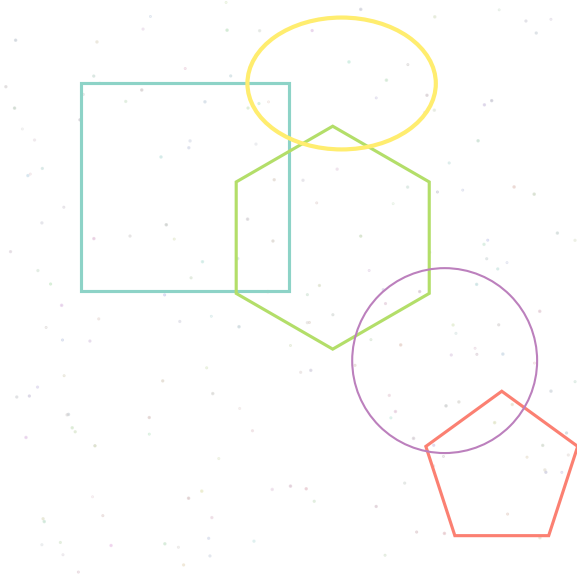[{"shape": "square", "thickness": 1.5, "radius": 0.9, "center": [0.32, 0.675]}, {"shape": "pentagon", "thickness": 1.5, "radius": 0.69, "center": [0.869, 0.183]}, {"shape": "hexagon", "thickness": 1.5, "radius": 0.96, "center": [0.576, 0.588]}, {"shape": "circle", "thickness": 1, "radius": 0.8, "center": [0.77, 0.375]}, {"shape": "oval", "thickness": 2, "radius": 0.82, "center": [0.592, 0.855]}]